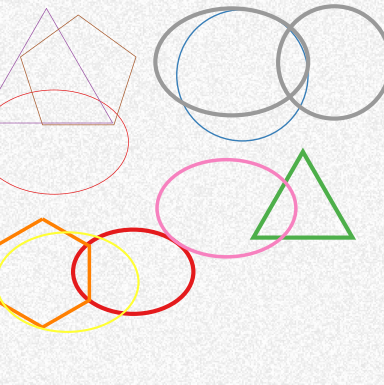[{"shape": "oval", "thickness": 3, "radius": 0.78, "center": [0.346, 0.294]}, {"shape": "oval", "thickness": 0.5, "radius": 0.97, "center": [0.14, 0.631]}, {"shape": "circle", "thickness": 1, "radius": 0.85, "center": [0.63, 0.804]}, {"shape": "triangle", "thickness": 3, "radius": 0.74, "center": [0.787, 0.457]}, {"shape": "triangle", "thickness": 0.5, "radius": 0.99, "center": [0.121, 0.78]}, {"shape": "hexagon", "thickness": 2.5, "radius": 0.7, "center": [0.11, 0.291]}, {"shape": "oval", "thickness": 1.5, "radius": 0.92, "center": [0.175, 0.267]}, {"shape": "pentagon", "thickness": 0.5, "radius": 0.79, "center": [0.203, 0.803]}, {"shape": "oval", "thickness": 2.5, "radius": 0.9, "center": [0.588, 0.459]}, {"shape": "oval", "thickness": 3, "radius": 0.99, "center": [0.602, 0.839]}, {"shape": "circle", "thickness": 3, "radius": 0.73, "center": [0.868, 0.838]}]